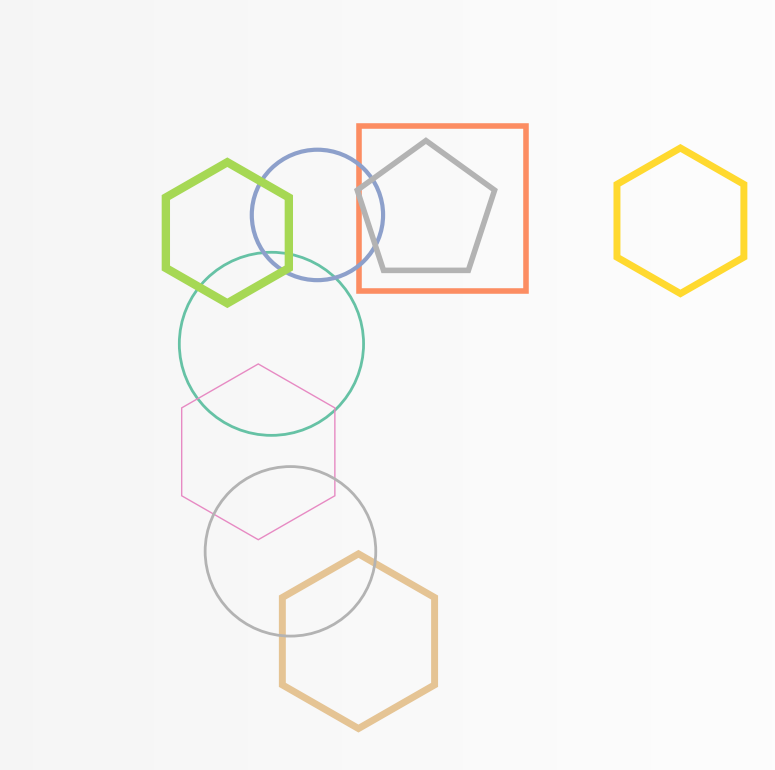[{"shape": "circle", "thickness": 1, "radius": 0.59, "center": [0.35, 0.553]}, {"shape": "square", "thickness": 2, "radius": 0.54, "center": [0.571, 0.729]}, {"shape": "circle", "thickness": 1.5, "radius": 0.42, "center": [0.41, 0.721]}, {"shape": "hexagon", "thickness": 0.5, "radius": 0.57, "center": [0.333, 0.413]}, {"shape": "hexagon", "thickness": 3, "radius": 0.46, "center": [0.293, 0.698]}, {"shape": "hexagon", "thickness": 2.5, "radius": 0.47, "center": [0.878, 0.713]}, {"shape": "hexagon", "thickness": 2.5, "radius": 0.57, "center": [0.463, 0.167]}, {"shape": "pentagon", "thickness": 2, "radius": 0.47, "center": [0.55, 0.724]}, {"shape": "circle", "thickness": 1, "radius": 0.55, "center": [0.375, 0.284]}]